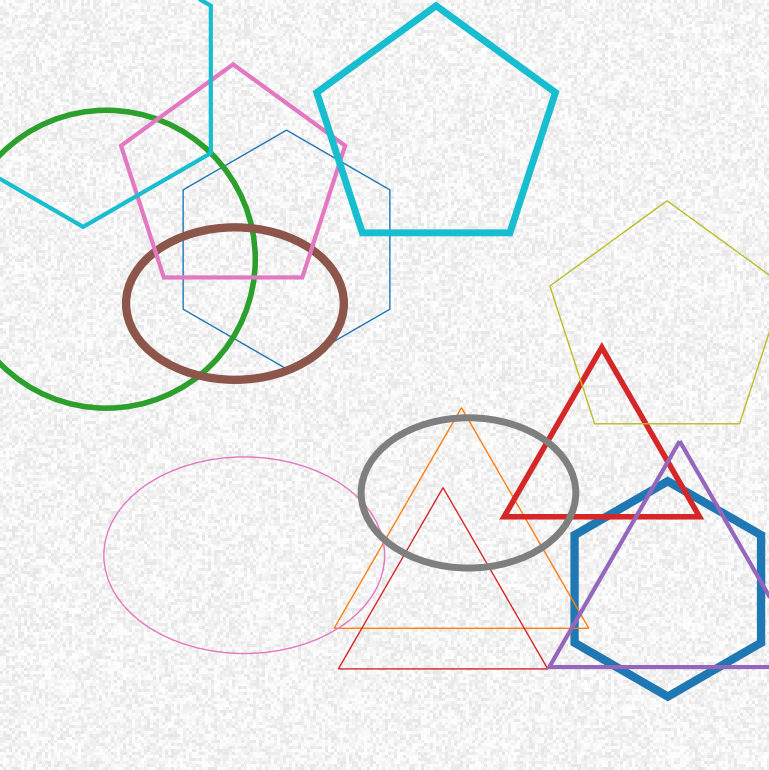[{"shape": "hexagon", "thickness": 3, "radius": 0.7, "center": [0.867, 0.235]}, {"shape": "hexagon", "thickness": 0.5, "radius": 0.78, "center": [0.372, 0.676]}, {"shape": "triangle", "thickness": 0.5, "radius": 0.95, "center": [0.599, 0.28]}, {"shape": "circle", "thickness": 2, "radius": 0.97, "center": [0.138, 0.663]}, {"shape": "triangle", "thickness": 2, "radius": 0.73, "center": [0.782, 0.402]}, {"shape": "triangle", "thickness": 0.5, "radius": 0.78, "center": [0.575, 0.21]}, {"shape": "triangle", "thickness": 1.5, "radius": 0.98, "center": [0.883, 0.231]}, {"shape": "oval", "thickness": 3, "radius": 0.71, "center": [0.305, 0.606]}, {"shape": "pentagon", "thickness": 1.5, "radius": 0.77, "center": [0.303, 0.763]}, {"shape": "oval", "thickness": 0.5, "radius": 0.91, "center": [0.317, 0.279]}, {"shape": "oval", "thickness": 2.5, "radius": 0.7, "center": [0.608, 0.36]}, {"shape": "pentagon", "thickness": 0.5, "radius": 0.8, "center": [0.866, 0.579]}, {"shape": "pentagon", "thickness": 2.5, "radius": 0.81, "center": [0.566, 0.829]}, {"shape": "hexagon", "thickness": 1.5, "radius": 0.96, "center": [0.108, 0.897]}]